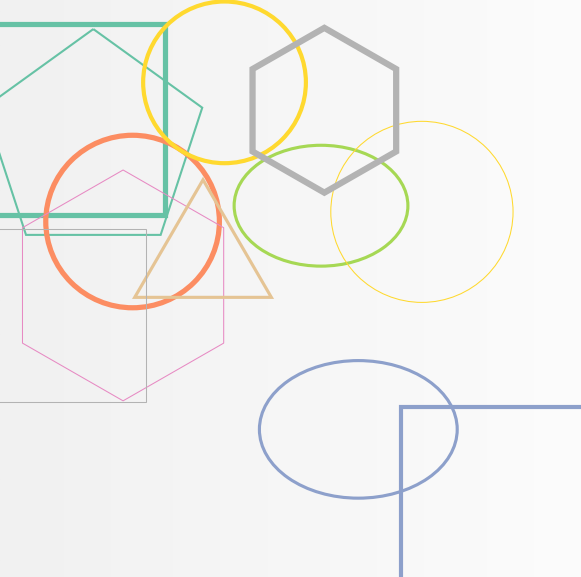[{"shape": "pentagon", "thickness": 1, "radius": 0.99, "center": [0.161, 0.752]}, {"shape": "square", "thickness": 2.5, "radius": 0.83, "center": [0.119, 0.792]}, {"shape": "circle", "thickness": 2.5, "radius": 0.75, "center": [0.228, 0.616]}, {"shape": "oval", "thickness": 1.5, "radius": 0.85, "center": [0.616, 0.256]}, {"shape": "square", "thickness": 2, "radius": 0.82, "center": [0.854, 0.13]}, {"shape": "hexagon", "thickness": 0.5, "radius": 1.0, "center": [0.212, 0.505]}, {"shape": "oval", "thickness": 1.5, "radius": 0.75, "center": [0.552, 0.643]}, {"shape": "circle", "thickness": 0.5, "radius": 0.78, "center": [0.726, 0.632]}, {"shape": "circle", "thickness": 2, "radius": 0.7, "center": [0.386, 0.857]}, {"shape": "triangle", "thickness": 1.5, "radius": 0.68, "center": [0.349, 0.552]}, {"shape": "square", "thickness": 0.5, "radius": 0.75, "center": [0.101, 0.452]}, {"shape": "hexagon", "thickness": 3, "radius": 0.71, "center": [0.558, 0.808]}]